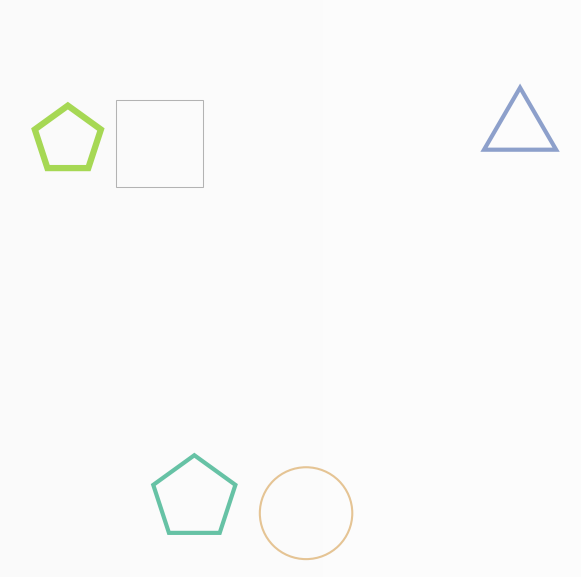[{"shape": "pentagon", "thickness": 2, "radius": 0.37, "center": [0.334, 0.137]}, {"shape": "triangle", "thickness": 2, "radius": 0.36, "center": [0.895, 0.776]}, {"shape": "pentagon", "thickness": 3, "radius": 0.3, "center": [0.117, 0.756]}, {"shape": "circle", "thickness": 1, "radius": 0.4, "center": [0.527, 0.11]}, {"shape": "square", "thickness": 0.5, "radius": 0.37, "center": [0.275, 0.75]}]